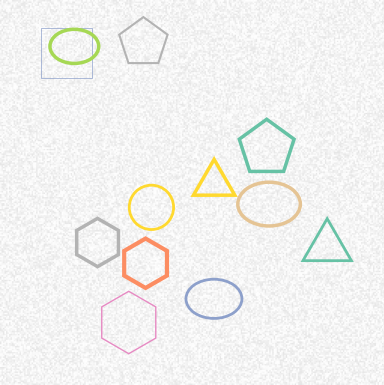[{"shape": "pentagon", "thickness": 2.5, "radius": 0.37, "center": [0.693, 0.615]}, {"shape": "triangle", "thickness": 2, "radius": 0.36, "center": [0.85, 0.359]}, {"shape": "hexagon", "thickness": 3, "radius": 0.32, "center": [0.378, 0.316]}, {"shape": "square", "thickness": 0.5, "radius": 0.33, "center": [0.172, 0.863]}, {"shape": "oval", "thickness": 2, "radius": 0.36, "center": [0.556, 0.224]}, {"shape": "hexagon", "thickness": 1, "radius": 0.41, "center": [0.334, 0.162]}, {"shape": "oval", "thickness": 2.5, "radius": 0.32, "center": [0.193, 0.88]}, {"shape": "circle", "thickness": 2, "radius": 0.29, "center": [0.393, 0.461]}, {"shape": "triangle", "thickness": 2.5, "radius": 0.31, "center": [0.556, 0.524]}, {"shape": "oval", "thickness": 2.5, "radius": 0.41, "center": [0.699, 0.47]}, {"shape": "hexagon", "thickness": 2.5, "radius": 0.31, "center": [0.253, 0.37]}, {"shape": "pentagon", "thickness": 1.5, "radius": 0.33, "center": [0.372, 0.89]}]